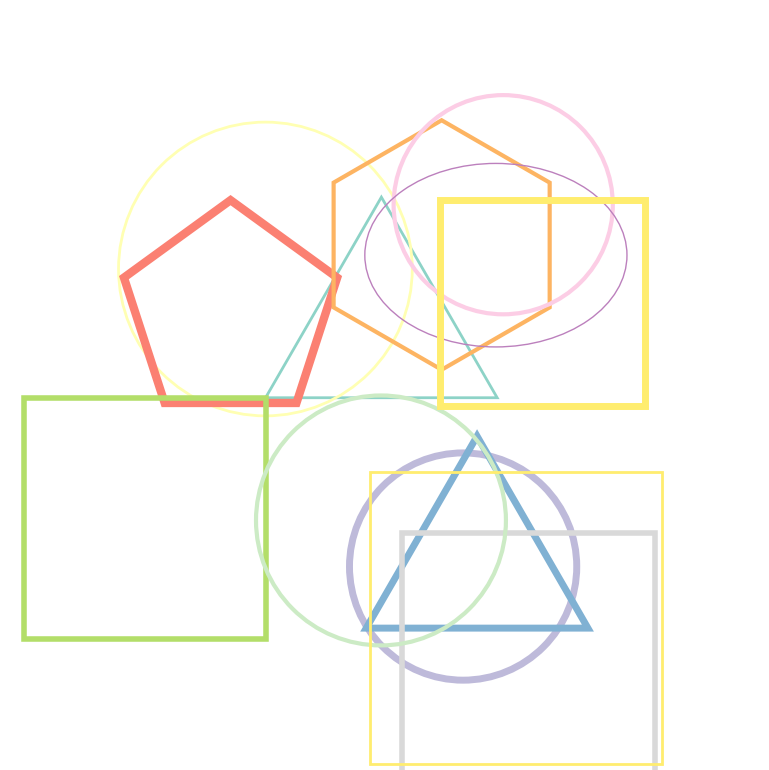[{"shape": "triangle", "thickness": 1, "radius": 0.87, "center": [0.495, 0.57]}, {"shape": "circle", "thickness": 1, "radius": 0.95, "center": [0.345, 0.651]}, {"shape": "circle", "thickness": 2.5, "radius": 0.74, "center": [0.601, 0.264]}, {"shape": "pentagon", "thickness": 3, "radius": 0.73, "center": [0.299, 0.594]}, {"shape": "triangle", "thickness": 2.5, "radius": 0.83, "center": [0.62, 0.267]}, {"shape": "hexagon", "thickness": 1.5, "radius": 0.81, "center": [0.574, 0.682]}, {"shape": "square", "thickness": 2, "radius": 0.78, "center": [0.188, 0.326]}, {"shape": "circle", "thickness": 1.5, "radius": 0.71, "center": [0.654, 0.734]}, {"shape": "square", "thickness": 2, "radius": 0.82, "center": [0.686, 0.144]}, {"shape": "oval", "thickness": 0.5, "radius": 0.85, "center": [0.644, 0.669]}, {"shape": "circle", "thickness": 1.5, "radius": 0.81, "center": [0.495, 0.324]}, {"shape": "square", "thickness": 2.5, "radius": 0.67, "center": [0.704, 0.606]}, {"shape": "square", "thickness": 1, "radius": 0.95, "center": [0.67, 0.197]}]